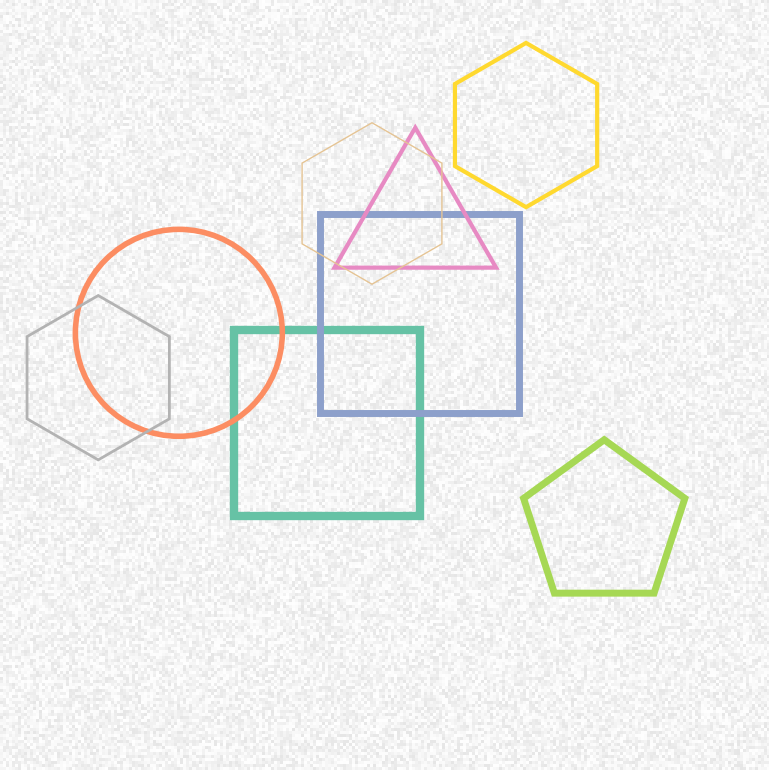[{"shape": "square", "thickness": 3, "radius": 0.6, "center": [0.425, 0.45]}, {"shape": "circle", "thickness": 2, "radius": 0.67, "center": [0.232, 0.568]}, {"shape": "square", "thickness": 2.5, "radius": 0.65, "center": [0.545, 0.593]}, {"shape": "triangle", "thickness": 1.5, "radius": 0.61, "center": [0.539, 0.713]}, {"shape": "pentagon", "thickness": 2.5, "radius": 0.55, "center": [0.785, 0.319]}, {"shape": "hexagon", "thickness": 1.5, "radius": 0.53, "center": [0.683, 0.838]}, {"shape": "hexagon", "thickness": 0.5, "radius": 0.52, "center": [0.483, 0.736]}, {"shape": "hexagon", "thickness": 1, "radius": 0.53, "center": [0.128, 0.509]}]